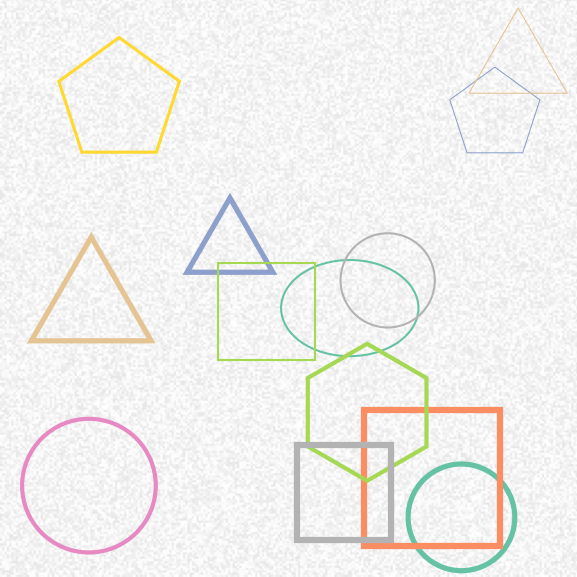[{"shape": "circle", "thickness": 2.5, "radius": 0.46, "center": [0.799, 0.103]}, {"shape": "oval", "thickness": 1, "radius": 0.59, "center": [0.606, 0.466]}, {"shape": "square", "thickness": 3, "radius": 0.59, "center": [0.748, 0.172]}, {"shape": "triangle", "thickness": 2.5, "radius": 0.43, "center": [0.398, 0.571]}, {"shape": "pentagon", "thickness": 0.5, "radius": 0.41, "center": [0.857, 0.801]}, {"shape": "circle", "thickness": 2, "radius": 0.58, "center": [0.154, 0.158]}, {"shape": "square", "thickness": 1, "radius": 0.42, "center": [0.462, 0.461]}, {"shape": "hexagon", "thickness": 2, "radius": 0.59, "center": [0.636, 0.285]}, {"shape": "pentagon", "thickness": 1.5, "radius": 0.55, "center": [0.206, 0.824]}, {"shape": "triangle", "thickness": 0.5, "radius": 0.49, "center": [0.897, 0.887]}, {"shape": "triangle", "thickness": 2.5, "radius": 0.6, "center": [0.158, 0.469]}, {"shape": "square", "thickness": 3, "radius": 0.41, "center": [0.596, 0.146]}, {"shape": "circle", "thickness": 1, "radius": 0.41, "center": [0.671, 0.514]}]